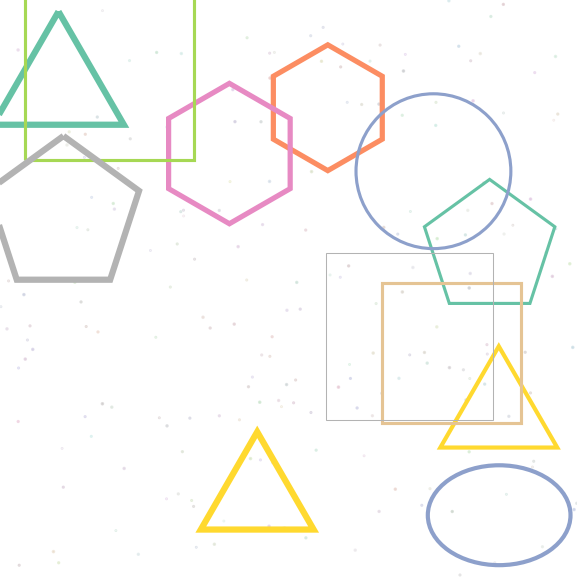[{"shape": "triangle", "thickness": 3, "radius": 0.65, "center": [0.101, 0.848]}, {"shape": "pentagon", "thickness": 1.5, "radius": 0.59, "center": [0.848, 0.57]}, {"shape": "hexagon", "thickness": 2.5, "radius": 0.54, "center": [0.568, 0.813]}, {"shape": "oval", "thickness": 2, "radius": 0.62, "center": [0.864, 0.107]}, {"shape": "circle", "thickness": 1.5, "radius": 0.67, "center": [0.751, 0.703]}, {"shape": "hexagon", "thickness": 2.5, "radius": 0.61, "center": [0.397, 0.733]}, {"shape": "square", "thickness": 1.5, "radius": 0.73, "center": [0.189, 0.868]}, {"shape": "triangle", "thickness": 2, "radius": 0.58, "center": [0.864, 0.283]}, {"shape": "triangle", "thickness": 3, "radius": 0.56, "center": [0.445, 0.139]}, {"shape": "square", "thickness": 1.5, "radius": 0.6, "center": [0.782, 0.388]}, {"shape": "square", "thickness": 0.5, "radius": 0.73, "center": [0.709, 0.416]}, {"shape": "pentagon", "thickness": 3, "radius": 0.69, "center": [0.11, 0.626]}]